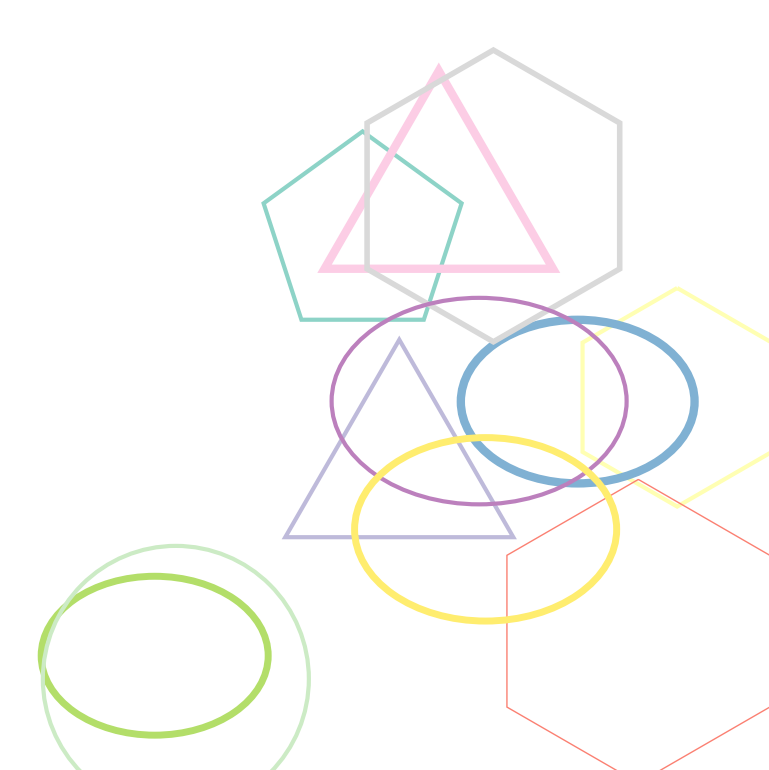[{"shape": "pentagon", "thickness": 1.5, "radius": 0.68, "center": [0.471, 0.694]}, {"shape": "hexagon", "thickness": 1.5, "radius": 0.71, "center": [0.879, 0.484]}, {"shape": "triangle", "thickness": 1.5, "radius": 0.85, "center": [0.519, 0.388]}, {"shape": "hexagon", "thickness": 0.5, "radius": 0.99, "center": [0.829, 0.18]}, {"shape": "oval", "thickness": 3, "radius": 0.76, "center": [0.75, 0.478]}, {"shape": "oval", "thickness": 2.5, "radius": 0.74, "center": [0.201, 0.148]}, {"shape": "triangle", "thickness": 3, "radius": 0.86, "center": [0.57, 0.737]}, {"shape": "hexagon", "thickness": 2, "radius": 0.95, "center": [0.641, 0.746]}, {"shape": "oval", "thickness": 1.5, "radius": 0.96, "center": [0.622, 0.479]}, {"shape": "circle", "thickness": 1.5, "radius": 0.86, "center": [0.228, 0.118]}, {"shape": "oval", "thickness": 2.5, "radius": 0.85, "center": [0.631, 0.313]}]